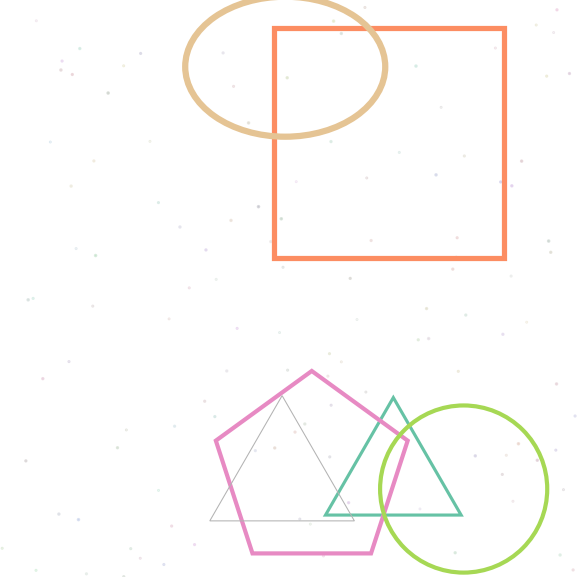[{"shape": "triangle", "thickness": 1.5, "radius": 0.68, "center": [0.681, 0.175]}, {"shape": "square", "thickness": 2.5, "radius": 0.99, "center": [0.674, 0.751]}, {"shape": "pentagon", "thickness": 2, "radius": 0.87, "center": [0.54, 0.182]}, {"shape": "circle", "thickness": 2, "radius": 0.72, "center": [0.803, 0.152]}, {"shape": "oval", "thickness": 3, "radius": 0.87, "center": [0.494, 0.884]}, {"shape": "triangle", "thickness": 0.5, "radius": 0.72, "center": [0.488, 0.169]}]